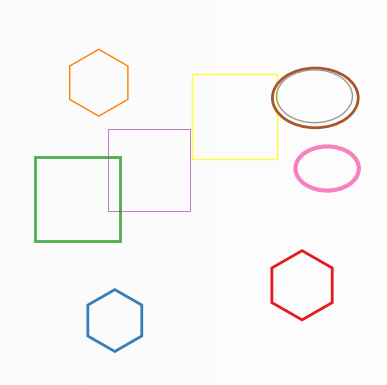[{"shape": "hexagon", "thickness": 2, "radius": 0.45, "center": [0.779, 0.259]}, {"shape": "hexagon", "thickness": 2, "radius": 0.4, "center": [0.296, 0.167]}, {"shape": "square", "thickness": 2, "radius": 0.55, "center": [0.199, 0.482]}, {"shape": "square", "thickness": 0.5, "radius": 0.53, "center": [0.385, 0.558]}, {"shape": "hexagon", "thickness": 1, "radius": 0.43, "center": [0.255, 0.785]}, {"shape": "square", "thickness": 1, "radius": 0.55, "center": [0.606, 0.698]}, {"shape": "oval", "thickness": 2, "radius": 0.55, "center": [0.814, 0.746]}, {"shape": "oval", "thickness": 3, "radius": 0.41, "center": [0.844, 0.562]}, {"shape": "oval", "thickness": 1, "radius": 0.49, "center": [0.812, 0.75]}]